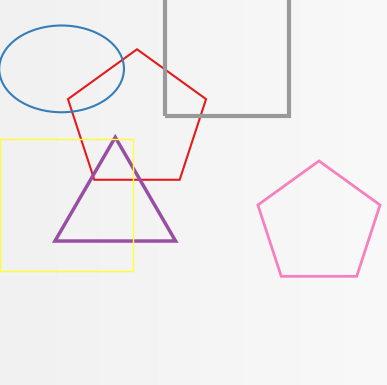[{"shape": "pentagon", "thickness": 1.5, "radius": 0.94, "center": [0.354, 0.685]}, {"shape": "oval", "thickness": 1.5, "radius": 0.8, "center": [0.159, 0.821]}, {"shape": "triangle", "thickness": 2.5, "radius": 0.9, "center": [0.297, 0.464]}, {"shape": "square", "thickness": 1, "radius": 0.86, "center": [0.171, 0.467]}, {"shape": "pentagon", "thickness": 2, "radius": 0.83, "center": [0.823, 0.416]}, {"shape": "square", "thickness": 3, "radius": 0.8, "center": [0.586, 0.858]}]